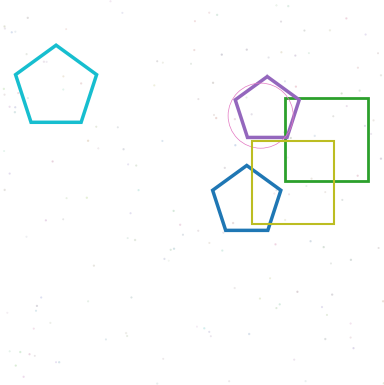[{"shape": "pentagon", "thickness": 2.5, "radius": 0.47, "center": [0.641, 0.477]}, {"shape": "square", "thickness": 2, "radius": 0.54, "center": [0.847, 0.637]}, {"shape": "pentagon", "thickness": 2.5, "radius": 0.44, "center": [0.694, 0.714]}, {"shape": "circle", "thickness": 0.5, "radius": 0.42, "center": [0.677, 0.7]}, {"shape": "square", "thickness": 1.5, "radius": 0.53, "center": [0.761, 0.526]}, {"shape": "pentagon", "thickness": 2.5, "radius": 0.55, "center": [0.146, 0.772]}]